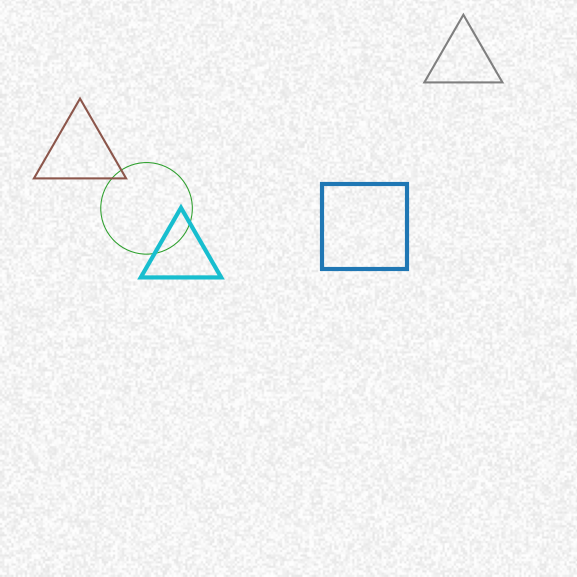[{"shape": "square", "thickness": 2, "radius": 0.37, "center": [0.631, 0.607]}, {"shape": "circle", "thickness": 0.5, "radius": 0.4, "center": [0.254, 0.638]}, {"shape": "triangle", "thickness": 1, "radius": 0.46, "center": [0.139, 0.736]}, {"shape": "triangle", "thickness": 1, "radius": 0.39, "center": [0.802, 0.895]}, {"shape": "triangle", "thickness": 2, "radius": 0.4, "center": [0.313, 0.559]}]